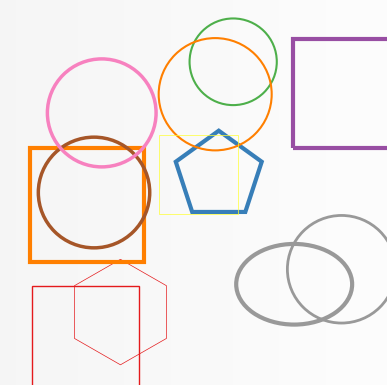[{"shape": "square", "thickness": 1, "radius": 0.69, "center": [0.22, 0.119]}, {"shape": "hexagon", "thickness": 0.5, "radius": 0.68, "center": [0.311, 0.189]}, {"shape": "pentagon", "thickness": 3, "radius": 0.58, "center": [0.565, 0.544]}, {"shape": "circle", "thickness": 1.5, "radius": 0.56, "center": [0.602, 0.84]}, {"shape": "square", "thickness": 3, "radius": 0.71, "center": [0.898, 0.757]}, {"shape": "square", "thickness": 3, "radius": 0.74, "center": [0.224, 0.466]}, {"shape": "circle", "thickness": 1.5, "radius": 0.73, "center": [0.555, 0.755]}, {"shape": "square", "thickness": 0.5, "radius": 0.51, "center": [0.513, 0.547]}, {"shape": "circle", "thickness": 2.5, "radius": 0.72, "center": [0.243, 0.5]}, {"shape": "circle", "thickness": 2.5, "radius": 0.7, "center": [0.263, 0.707]}, {"shape": "circle", "thickness": 2, "radius": 0.7, "center": [0.881, 0.301]}, {"shape": "oval", "thickness": 3, "radius": 0.75, "center": [0.759, 0.262]}]